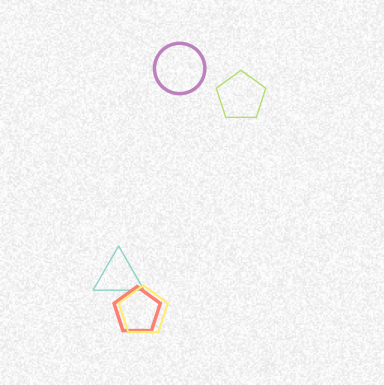[{"shape": "triangle", "thickness": 1, "radius": 0.38, "center": [0.308, 0.285]}, {"shape": "pentagon", "thickness": 2.5, "radius": 0.32, "center": [0.356, 0.192]}, {"shape": "pentagon", "thickness": 1, "radius": 0.34, "center": [0.626, 0.75]}, {"shape": "circle", "thickness": 2.5, "radius": 0.33, "center": [0.467, 0.822]}, {"shape": "pentagon", "thickness": 1.5, "radius": 0.33, "center": [0.372, 0.192]}]